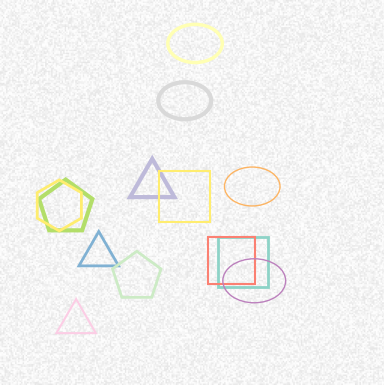[{"shape": "square", "thickness": 2, "radius": 0.32, "center": [0.631, 0.319]}, {"shape": "oval", "thickness": 2.5, "radius": 0.35, "center": [0.507, 0.887]}, {"shape": "triangle", "thickness": 3, "radius": 0.33, "center": [0.395, 0.521]}, {"shape": "square", "thickness": 1.5, "radius": 0.3, "center": [0.601, 0.324]}, {"shape": "triangle", "thickness": 2, "radius": 0.3, "center": [0.257, 0.339]}, {"shape": "oval", "thickness": 1, "radius": 0.36, "center": [0.655, 0.516]}, {"shape": "pentagon", "thickness": 3, "radius": 0.36, "center": [0.171, 0.461]}, {"shape": "triangle", "thickness": 1.5, "radius": 0.3, "center": [0.198, 0.164]}, {"shape": "oval", "thickness": 3, "radius": 0.34, "center": [0.48, 0.738]}, {"shape": "oval", "thickness": 1, "radius": 0.41, "center": [0.66, 0.271]}, {"shape": "pentagon", "thickness": 2, "radius": 0.33, "center": [0.355, 0.281]}, {"shape": "hexagon", "thickness": 2, "radius": 0.33, "center": [0.154, 0.466]}, {"shape": "square", "thickness": 1.5, "radius": 0.33, "center": [0.479, 0.489]}]